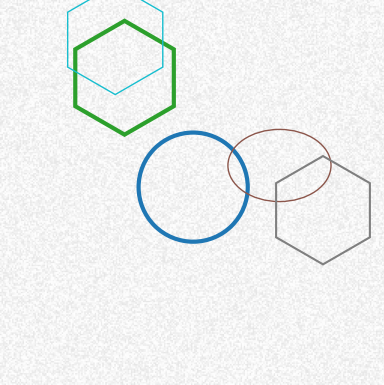[{"shape": "circle", "thickness": 3, "radius": 0.71, "center": [0.502, 0.514]}, {"shape": "hexagon", "thickness": 3, "radius": 0.74, "center": [0.324, 0.798]}, {"shape": "oval", "thickness": 1, "radius": 0.67, "center": [0.726, 0.57]}, {"shape": "hexagon", "thickness": 1.5, "radius": 0.7, "center": [0.839, 0.454]}, {"shape": "hexagon", "thickness": 1, "radius": 0.71, "center": [0.299, 0.897]}]